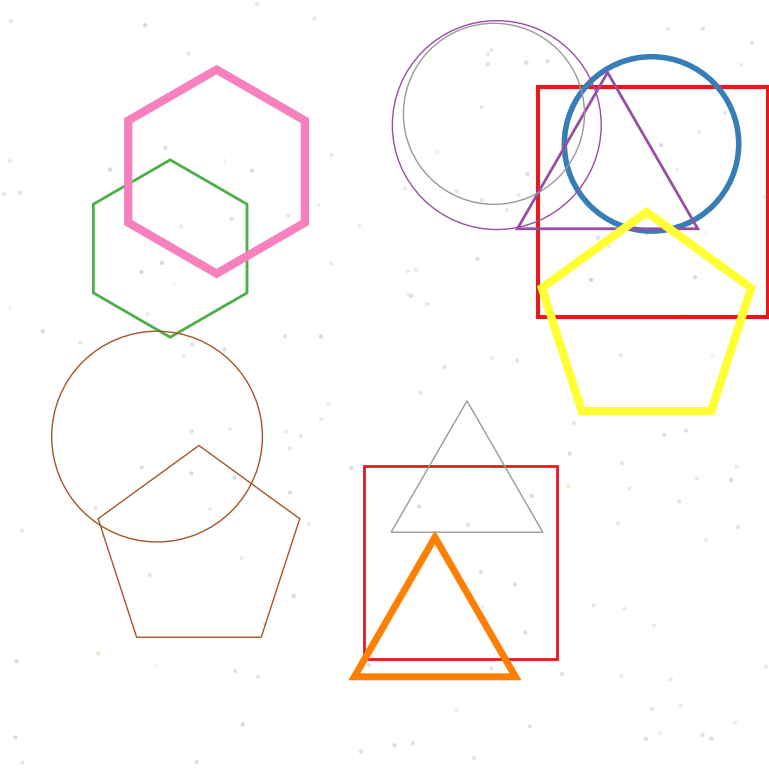[{"shape": "square", "thickness": 1, "radius": 0.63, "center": [0.599, 0.269]}, {"shape": "square", "thickness": 1.5, "radius": 0.75, "center": [0.848, 0.738]}, {"shape": "circle", "thickness": 2, "radius": 0.57, "center": [0.846, 0.813]}, {"shape": "hexagon", "thickness": 1, "radius": 0.58, "center": [0.221, 0.677]}, {"shape": "circle", "thickness": 0.5, "radius": 0.68, "center": [0.645, 0.838]}, {"shape": "triangle", "thickness": 1, "radius": 0.68, "center": [0.789, 0.771]}, {"shape": "triangle", "thickness": 2.5, "radius": 0.6, "center": [0.565, 0.181]}, {"shape": "pentagon", "thickness": 3, "radius": 0.71, "center": [0.84, 0.582]}, {"shape": "pentagon", "thickness": 0.5, "radius": 0.69, "center": [0.258, 0.284]}, {"shape": "circle", "thickness": 0.5, "radius": 0.68, "center": [0.204, 0.433]}, {"shape": "hexagon", "thickness": 3, "radius": 0.66, "center": [0.281, 0.777]}, {"shape": "circle", "thickness": 0.5, "radius": 0.59, "center": [0.642, 0.852]}, {"shape": "triangle", "thickness": 0.5, "radius": 0.57, "center": [0.606, 0.366]}]